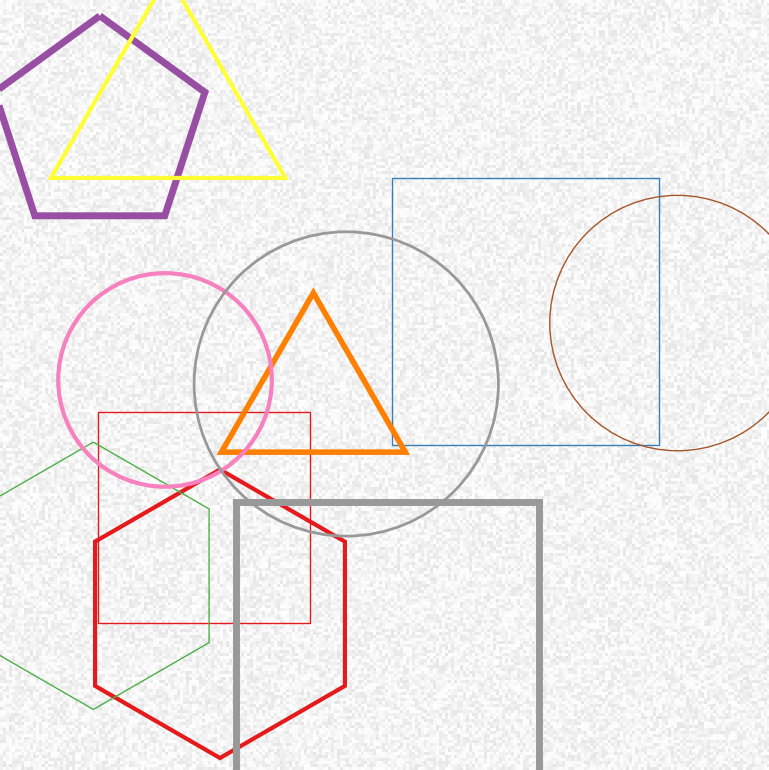[{"shape": "square", "thickness": 0.5, "radius": 0.69, "center": [0.264, 0.328]}, {"shape": "hexagon", "thickness": 1.5, "radius": 0.94, "center": [0.286, 0.203]}, {"shape": "square", "thickness": 0.5, "radius": 0.87, "center": [0.683, 0.595]}, {"shape": "hexagon", "thickness": 0.5, "radius": 0.87, "center": [0.121, 0.252]}, {"shape": "pentagon", "thickness": 2.5, "radius": 0.72, "center": [0.13, 0.836]}, {"shape": "triangle", "thickness": 2, "radius": 0.69, "center": [0.407, 0.482]}, {"shape": "triangle", "thickness": 1.5, "radius": 0.88, "center": [0.218, 0.857]}, {"shape": "circle", "thickness": 0.5, "radius": 0.83, "center": [0.88, 0.58]}, {"shape": "circle", "thickness": 1.5, "radius": 0.69, "center": [0.214, 0.507]}, {"shape": "square", "thickness": 2.5, "radius": 0.98, "center": [0.504, 0.151]}, {"shape": "circle", "thickness": 1, "radius": 0.99, "center": [0.45, 0.501]}]